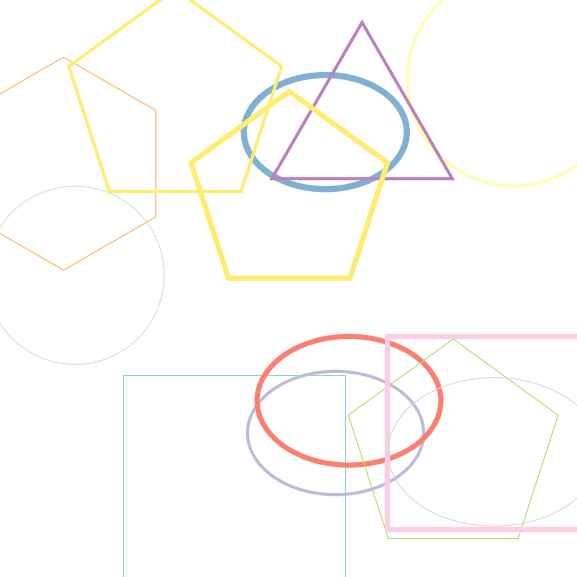[{"shape": "square", "thickness": 0.5, "radius": 0.96, "center": [0.406, 0.158]}, {"shape": "circle", "thickness": 1.5, "radius": 0.92, "center": [0.89, 0.862]}, {"shape": "oval", "thickness": 1.5, "radius": 0.76, "center": [0.581, 0.249]}, {"shape": "oval", "thickness": 2.5, "radius": 0.8, "center": [0.604, 0.305]}, {"shape": "oval", "thickness": 3, "radius": 0.71, "center": [0.563, 0.77]}, {"shape": "hexagon", "thickness": 0.5, "radius": 0.92, "center": [0.11, 0.716]}, {"shape": "pentagon", "thickness": 0.5, "radius": 0.96, "center": [0.785, 0.221]}, {"shape": "square", "thickness": 2.5, "radius": 0.83, "center": [0.837, 0.251]}, {"shape": "oval", "thickness": 0.5, "radius": 0.92, "center": [0.856, 0.217]}, {"shape": "triangle", "thickness": 1.5, "radius": 0.9, "center": [0.627, 0.78]}, {"shape": "circle", "thickness": 0.5, "radius": 0.77, "center": [0.13, 0.522]}, {"shape": "pentagon", "thickness": 2.5, "radius": 0.89, "center": [0.501, 0.662]}, {"shape": "pentagon", "thickness": 1.5, "radius": 0.97, "center": [0.303, 0.824]}]